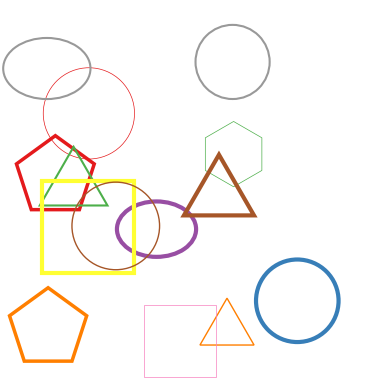[{"shape": "circle", "thickness": 0.5, "radius": 0.59, "center": [0.231, 0.705]}, {"shape": "pentagon", "thickness": 2.5, "radius": 0.53, "center": [0.144, 0.541]}, {"shape": "circle", "thickness": 3, "radius": 0.54, "center": [0.772, 0.219]}, {"shape": "triangle", "thickness": 1.5, "radius": 0.51, "center": [0.191, 0.517]}, {"shape": "hexagon", "thickness": 0.5, "radius": 0.42, "center": [0.607, 0.6]}, {"shape": "oval", "thickness": 3, "radius": 0.51, "center": [0.407, 0.405]}, {"shape": "pentagon", "thickness": 2.5, "radius": 0.53, "center": [0.125, 0.147]}, {"shape": "triangle", "thickness": 1, "radius": 0.41, "center": [0.59, 0.144]}, {"shape": "square", "thickness": 3, "radius": 0.6, "center": [0.23, 0.41]}, {"shape": "triangle", "thickness": 3, "radius": 0.53, "center": [0.569, 0.493]}, {"shape": "circle", "thickness": 1, "radius": 0.57, "center": [0.301, 0.413]}, {"shape": "square", "thickness": 0.5, "radius": 0.47, "center": [0.467, 0.114]}, {"shape": "oval", "thickness": 1.5, "radius": 0.57, "center": [0.122, 0.822]}, {"shape": "circle", "thickness": 1.5, "radius": 0.48, "center": [0.604, 0.839]}]